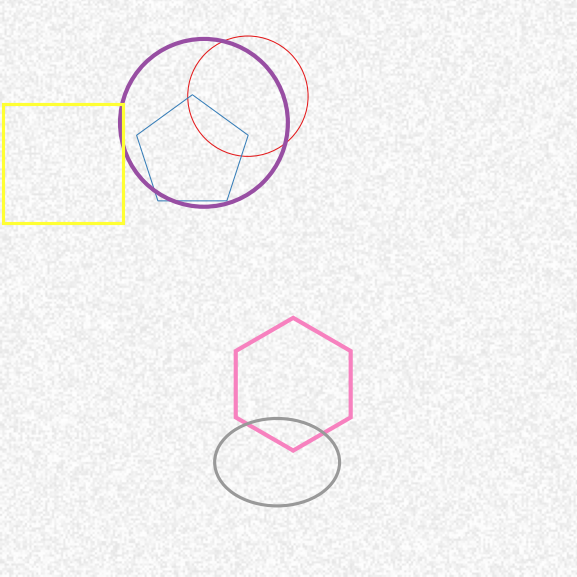[{"shape": "circle", "thickness": 0.5, "radius": 0.52, "center": [0.429, 0.833]}, {"shape": "pentagon", "thickness": 0.5, "radius": 0.51, "center": [0.333, 0.734]}, {"shape": "circle", "thickness": 2, "radius": 0.73, "center": [0.353, 0.786]}, {"shape": "square", "thickness": 1.5, "radius": 0.52, "center": [0.11, 0.716]}, {"shape": "hexagon", "thickness": 2, "radius": 0.57, "center": [0.508, 0.334]}, {"shape": "oval", "thickness": 1.5, "radius": 0.54, "center": [0.48, 0.199]}]